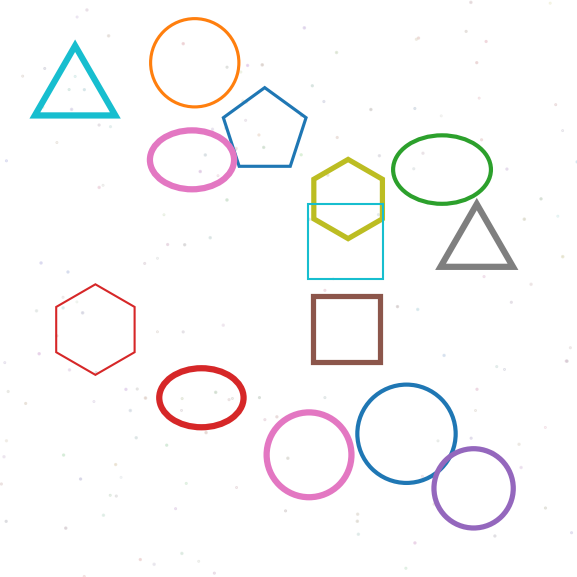[{"shape": "pentagon", "thickness": 1.5, "radius": 0.38, "center": [0.458, 0.772]}, {"shape": "circle", "thickness": 2, "radius": 0.43, "center": [0.704, 0.248]}, {"shape": "circle", "thickness": 1.5, "radius": 0.38, "center": [0.337, 0.89]}, {"shape": "oval", "thickness": 2, "radius": 0.42, "center": [0.765, 0.706]}, {"shape": "hexagon", "thickness": 1, "radius": 0.39, "center": [0.165, 0.428]}, {"shape": "oval", "thickness": 3, "radius": 0.37, "center": [0.349, 0.31]}, {"shape": "circle", "thickness": 2.5, "radius": 0.34, "center": [0.82, 0.154]}, {"shape": "square", "thickness": 2.5, "radius": 0.29, "center": [0.6, 0.429]}, {"shape": "oval", "thickness": 3, "radius": 0.36, "center": [0.332, 0.722]}, {"shape": "circle", "thickness": 3, "radius": 0.37, "center": [0.535, 0.212]}, {"shape": "triangle", "thickness": 3, "radius": 0.36, "center": [0.826, 0.573]}, {"shape": "hexagon", "thickness": 2.5, "radius": 0.34, "center": [0.603, 0.654]}, {"shape": "triangle", "thickness": 3, "radius": 0.4, "center": [0.13, 0.839]}, {"shape": "square", "thickness": 1, "radius": 0.32, "center": [0.599, 0.581]}]